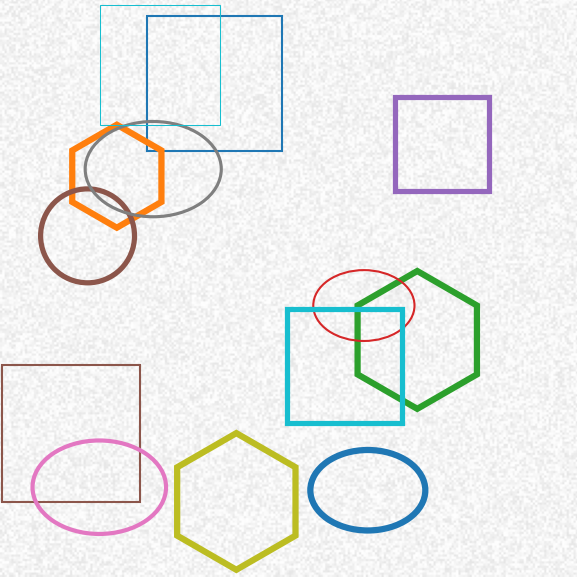[{"shape": "square", "thickness": 1, "radius": 0.58, "center": [0.372, 0.854]}, {"shape": "oval", "thickness": 3, "radius": 0.5, "center": [0.637, 0.15]}, {"shape": "hexagon", "thickness": 3, "radius": 0.45, "center": [0.202, 0.694]}, {"shape": "hexagon", "thickness": 3, "radius": 0.6, "center": [0.723, 0.411]}, {"shape": "oval", "thickness": 1, "radius": 0.44, "center": [0.63, 0.47]}, {"shape": "square", "thickness": 2.5, "radius": 0.41, "center": [0.766, 0.75]}, {"shape": "square", "thickness": 1, "radius": 0.59, "center": [0.123, 0.249]}, {"shape": "circle", "thickness": 2.5, "radius": 0.41, "center": [0.152, 0.591]}, {"shape": "oval", "thickness": 2, "radius": 0.58, "center": [0.172, 0.155]}, {"shape": "oval", "thickness": 1.5, "radius": 0.59, "center": [0.265, 0.706]}, {"shape": "hexagon", "thickness": 3, "radius": 0.59, "center": [0.409, 0.131]}, {"shape": "square", "thickness": 2.5, "radius": 0.5, "center": [0.596, 0.365]}, {"shape": "square", "thickness": 0.5, "radius": 0.52, "center": [0.277, 0.887]}]